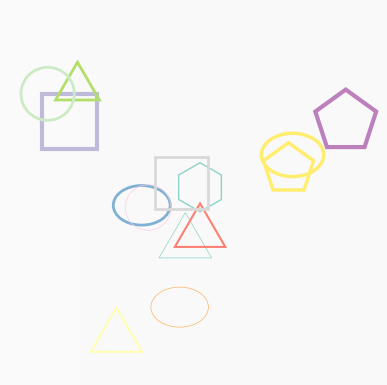[{"shape": "hexagon", "thickness": 1, "radius": 0.32, "center": [0.516, 0.514]}, {"shape": "triangle", "thickness": 0.5, "radius": 0.39, "center": [0.478, 0.369]}, {"shape": "triangle", "thickness": 1.5, "radius": 0.38, "center": [0.3, 0.124]}, {"shape": "square", "thickness": 3, "radius": 0.36, "center": [0.179, 0.685]}, {"shape": "triangle", "thickness": 1.5, "radius": 0.38, "center": [0.516, 0.396]}, {"shape": "oval", "thickness": 2, "radius": 0.37, "center": [0.366, 0.467]}, {"shape": "oval", "thickness": 0.5, "radius": 0.37, "center": [0.464, 0.202]}, {"shape": "triangle", "thickness": 2, "radius": 0.33, "center": [0.2, 0.773]}, {"shape": "circle", "thickness": 0.5, "radius": 0.3, "center": [0.382, 0.461]}, {"shape": "square", "thickness": 2, "radius": 0.34, "center": [0.469, 0.524]}, {"shape": "pentagon", "thickness": 3, "radius": 0.41, "center": [0.892, 0.685]}, {"shape": "circle", "thickness": 2, "radius": 0.34, "center": [0.123, 0.756]}, {"shape": "pentagon", "thickness": 2.5, "radius": 0.34, "center": [0.745, 0.562]}, {"shape": "oval", "thickness": 2.5, "radius": 0.4, "center": [0.755, 0.598]}]